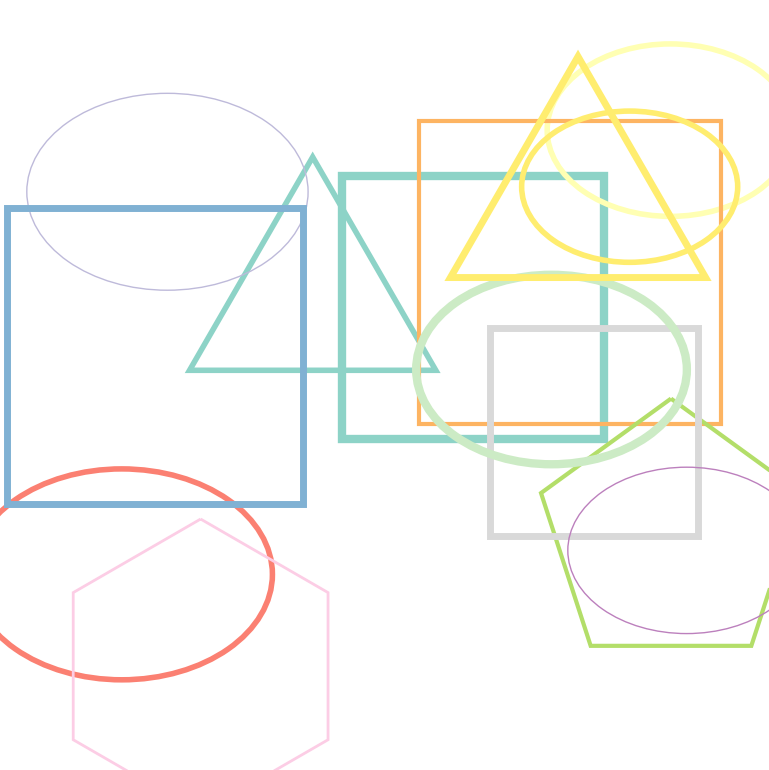[{"shape": "triangle", "thickness": 2, "radius": 0.92, "center": [0.406, 0.611]}, {"shape": "square", "thickness": 3, "radius": 0.85, "center": [0.614, 0.601]}, {"shape": "oval", "thickness": 2, "radius": 0.8, "center": [0.871, 0.831]}, {"shape": "oval", "thickness": 0.5, "radius": 0.91, "center": [0.217, 0.751]}, {"shape": "oval", "thickness": 2, "radius": 0.98, "center": [0.158, 0.254]}, {"shape": "square", "thickness": 2.5, "radius": 0.96, "center": [0.201, 0.538]}, {"shape": "square", "thickness": 1.5, "radius": 0.98, "center": [0.74, 0.646]}, {"shape": "pentagon", "thickness": 1.5, "radius": 0.89, "center": [0.871, 0.305]}, {"shape": "hexagon", "thickness": 1, "radius": 0.96, "center": [0.261, 0.135]}, {"shape": "square", "thickness": 2.5, "radius": 0.68, "center": [0.772, 0.439]}, {"shape": "oval", "thickness": 0.5, "radius": 0.77, "center": [0.892, 0.285]}, {"shape": "oval", "thickness": 3, "radius": 0.88, "center": [0.716, 0.52]}, {"shape": "triangle", "thickness": 2.5, "radius": 0.96, "center": [0.751, 0.735]}, {"shape": "oval", "thickness": 2, "radius": 0.7, "center": [0.818, 0.758]}]